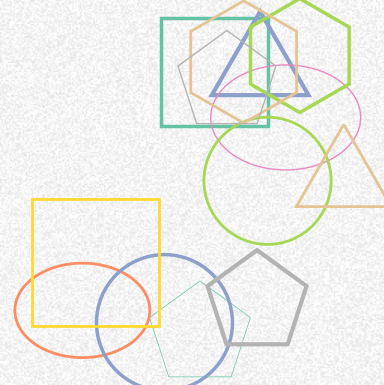[{"shape": "square", "thickness": 2.5, "radius": 0.7, "center": [0.557, 0.814]}, {"shape": "pentagon", "thickness": 0.5, "radius": 0.69, "center": [0.519, 0.133]}, {"shape": "oval", "thickness": 2, "radius": 0.88, "center": [0.214, 0.194]}, {"shape": "triangle", "thickness": 3, "radius": 0.72, "center": [0.676, 0.825]}, {"shape": "circle", "thickness": 2.5, "radius": 0.88, "center": [0.427, 0.162]}, {"shape": "oval", "thickness": 1, "radius": 0.97, "center": [0.742, 0.695]}, {"shape": "hexagon", "thickness": 2.5, "radius": 0.74, "center": [0.779, 0.856]}, {"shape": "circle", "thickness": 2, "radius": 0.83, "center": [0.695, 0.53]}, {"shape": "square", "thickness": 2, "radius": 0.82, "center": [0.248, 0.319]}, {"shape": "triangle", "thickness": 2, "radius": 0.71, "center": [0.893, 0.534]}, {"shape": "hexagon", "thickness": 2, "radius": 0.79, "center": [0.633, 0.839]}, {"shape": "pentagon", "thickness": 3, "radius": 0.68, "center": [0.668, 0.215]}, {"shape": "pentagon", "thickness": 1, "radius": 0.67, "center": [0.589, 0.787]}]